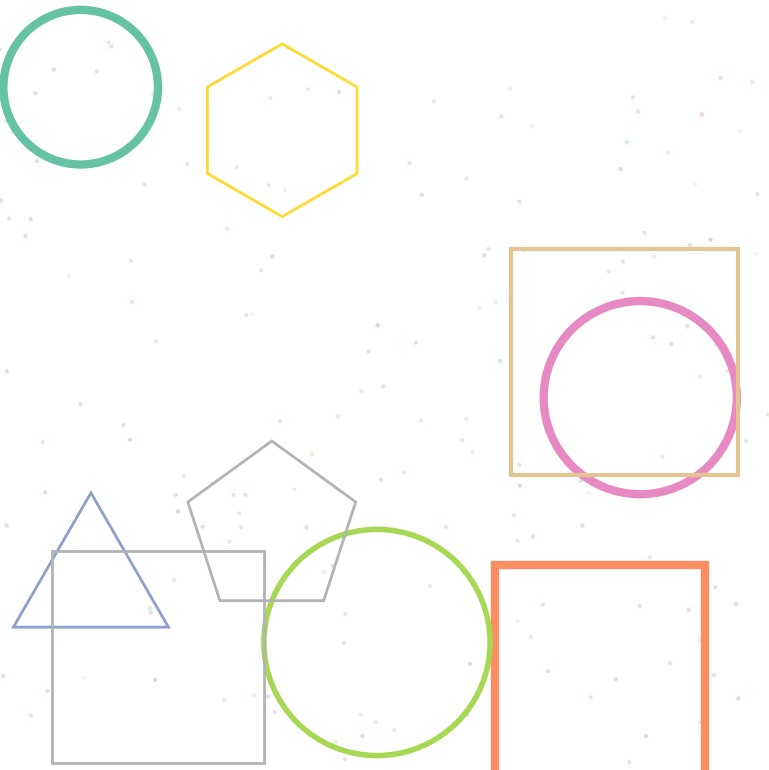[{"shape": "circle", "thickness": 3, "radius": 0.5, "center": [0.105, 0.887]}, {"shape": "square", "thickness": 3, "radius": 0.68, "center": [0.779, 0.131]}, {"shape": "triangle", "thickness": 1, "radius": 0.58, "center": [0.118, 0.244]}, {"shape": "circle", "thickness": 3, "radius": 0.63, "center": [0.831, 0.484]}, {"shape": "circle", "thickness": 2, "radius": 0.73, "center": [0.49, 0.166]}, {"shape": "hexagon", "thickness": 1, "radius": 0.56, "center": [0.367, 0.831]}, {"shape": "square", "thickness": 1.5, "radius": 0.74, "center": [0.811, 0.53]}, {"shape": "pentagon", "thickness": 1, "radius": 0.57, "center": [0.353, 0.313]}, {"shape": "square", "thickness": 1, "radius": 0.69, "center": [0.205, 0.147]}]